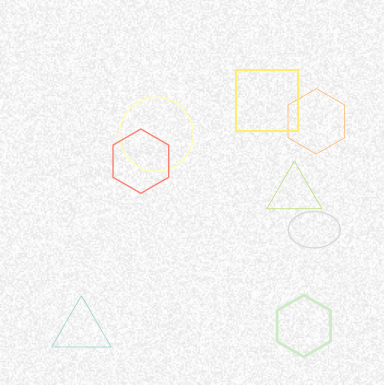[{"shape": "triangle", "thickness": 0.5, "radius": 0.45, "center": [0.211, 0.143]}, {"shape": "circle", "thickness": 1, "radius": 0.48, "center": [0.406, 0.651]}, {"shape": "hexagon", "thickness": 1, "radius": 0.42, "center": [0.366, 0.581]}, {"shape": "hexagon", "thickness": 0.5, "radius": 0.42, "center": [0.822, 0.685]}, {"shape": "triangle", "thickness": 0.5, "radius": 0.41, "center": [0.764, 0.499]}, {"shape": "oval", "thickness": 1, "radius": 0.34, "center": [0.816, 0.403]}, {"shape": "hexagon", "thickness": 2, "radius": 0.4, "center": [0.789, 0.153]}, {"shape": "square", "thickness": 1.5, "radius": 0.4, "center": [0.694, 0.739]}]